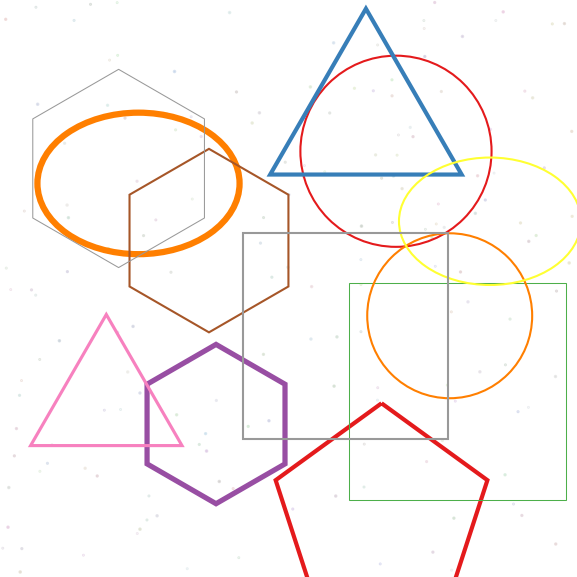[{"shape": "circle", "thickness": 1, "radius": 0.83, "center": [0.686, 0.737]}, {"shape": "pentagon", "thickness": 2, "radius": 0.96, "center": [0.661, 0.108]}, {"shape": "triangle", "thickness": 2, "radius": 0.96, "center": [0.634, 0.793]}, {"shape": "square", "thickness": 0.5, "radius": 0.94, "center": [0.793, 0.321]}, {"shape": "hexagon", "thickness": 2.5, "radius": 0.69, "center": [0.374, 0.265]}, {"shape": "oval", "thickness": 3, "radius": 0.88, "center": [0.24, 0.682]}, {"shape": "circle", "thickness": 1, "radius": 0.71, "center": [0.779, 0.452]}, {"shape": "oval", "thickness": 1, "radius": 0.79, "center": [0.848, 0.616]}, {"shape": "hexagon", "thickness": 1, "radius": 0.79, "center": [0.362, 0.583]}, {"shape": "triangle", "thickness": 1.5, "radius": 0.76, "center": [0.184, 0.303]}, {"shape": "hexagon", "thickness": 0.5, "radius": 0.86, "center": [0.205, 0.707]}, {"shape": "square", "thickness": 1, "radius": 0.89, "center": [0.598, 0.418]}]